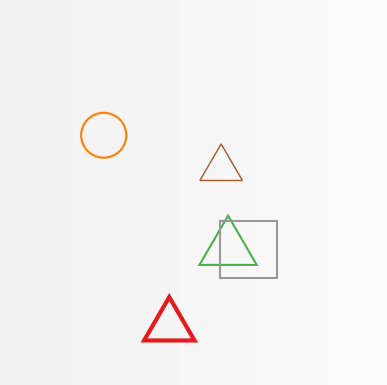[{"shape": "triangle", "thickness": 3, "radius": 0.38, "center": [0.437, 0.153]}, {"shape": "triangle", "thickness": 1.5, "radius": 0.43, "center": [0.589, 0.355]}, {"shape": "circle", "thickness": 1.5, "radius": 0.29, "center": [0.268, 0.649]}, {"shape": "triangle", "thickness": 1, "radius": 0.32, "center": [0.571, 0.563]}, {"shape": "square", "thickness": 1.5, "radius": 0.37, "center": [0.641, 0.353]}]